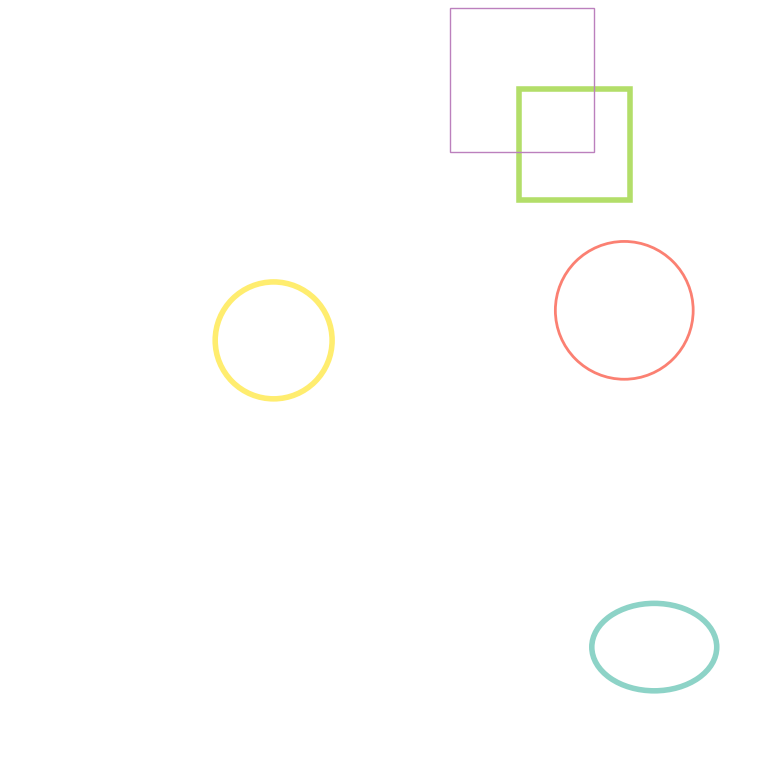[{"shape": "oval", "thickness": 2, "radius": 0.41, "center": [0.85, 0.16]}, {"shape": "circle", "thickness": 1, "radius": 0.45, "center": [0.811, 0.597]}, {"shape": "square", "thickness": 2, "radius": 0.36, "center": [0.746, 0.813]}, {"shape": "square", "thickness": 0.5, "radius": 0.47, "center": [0.678, 0.896]}, {"shape": "circle", "thickness": 2, "radius": 0.38, "center": [0.355, 0.558]}]